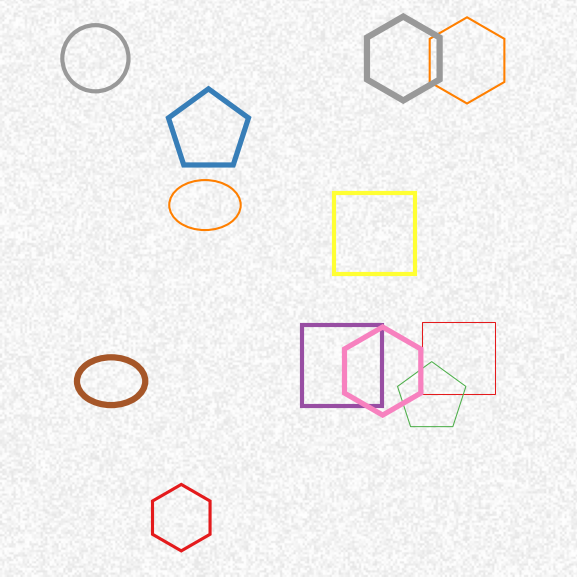[{"shape": "square", "thickness": 0.5, "radius": 0.31, "center": [0.794, 0.379]}, {"shape": "hexagon", "thickness": 1.5, "radius": 0.29, "center": [0.314, 0.103]}, {"shape": "pentagon", "thickness": 2.5, "radius": 0.36, "center": [0.361, 0.772]}, {"shape": "pentagon", "thickness": 0.5, "radius": 0.31, "center": [0.748, 0.311]}, {"shape": "square", "thickness": 2, "radius": 0.35, "center": [0.592, 0.366]}, {"shape": "hexagon", "thickness": 1, "radius": 0.37, "center": [0.809, 0.895]}, {"shape": "oval", "thickness": 1, "radius": 0.31, "center": [0.355, 0.644]}, {"shape": "square", "thickness": 2, "radius": 0.35, "center": [0.648, 0.595]}, {"shape": "oval", "thickness": 3, "radius": 0.3, "center": [0.192, 0.339]}, {"shape": "hexagon", "thickness": 2.5, "radius": 0.38, "center": [0.663, 0.357]}, {"shape": "hexagon", "thickness": 3, "radius": 0.36, "center": [0.698, 0.898]}, {"shape": "circle", "thickness": 2, "radius": 0.29, "center": [0.165, 0.898]}]